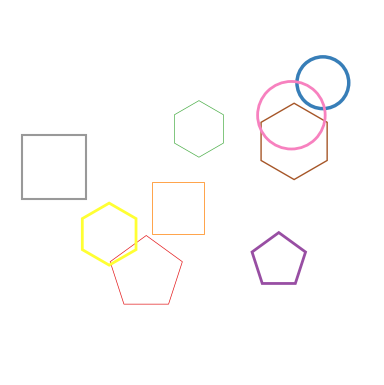[{"shape": "pentagon", "thickness": 0.5, "radius": 0.49, "center": [0.38, 0.29]}, {"shape": "circle", "thickness": 2.5, "radius": 0.34, "center": [0.839, 0.785]}, {"shape": "hexagon", "thickness": 0.5, "radius": 0.37, "center": [0.517, 0.665]}, {"shape": "pentagon", "thickness": 2, "radius": 0.37, "center": [0.724, 0.323]}, {"shape": "square", "thickness": 0.5, "radius": 0.34, "center": [0.463, 0.461]}, {"shape": "hexagon", "thickness": 2, "radius": 0.4, "center": [0.284, 0.392]}, {"shape": "hexagon", "thickness": 1, "radius": 0.5, "center": [0.764, 0.633]}, {"shape": "circle", "thickness": 2, "radius": 0.44, "center": [0.757, 0.701]}, {"shape": "square", "thickness": 1.5, "radius": 0.42, "center": [0.141, 0.567]}]